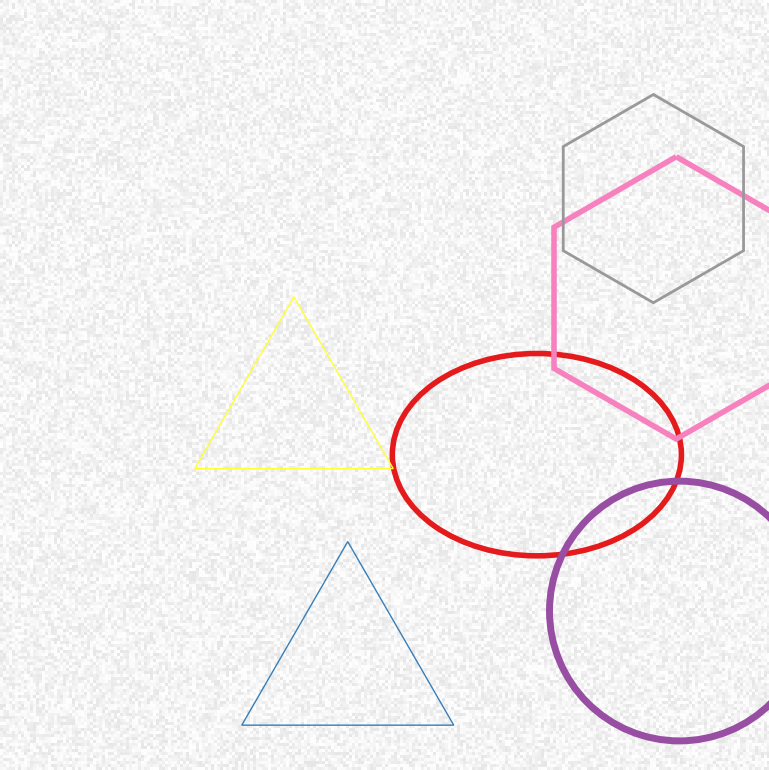[{"shape": "oval", "thickness": 2, "radius": 0.94, "center": [0.697, 0.41]}, {"shape": "triangle", "thickness": 0.5, "radius": 0.79, "center": [0.452, 0.138]}, {"shape": "circle", "thickness": 2.5, "radius": 0.84, "center": [0.882, 0.206]}, {"shape": "triangle", "thickness": 0.5, "radius": 0.74, "center": [0.382, 0.466]}, {"shape": "hexagon", "thickness": 2, "radius": 0.92, "center": [0.878, 0.613]}, {"shape": "hexagon", "thickness": 1, "radius": 0.68, "center": [0.849, 0.742]}]